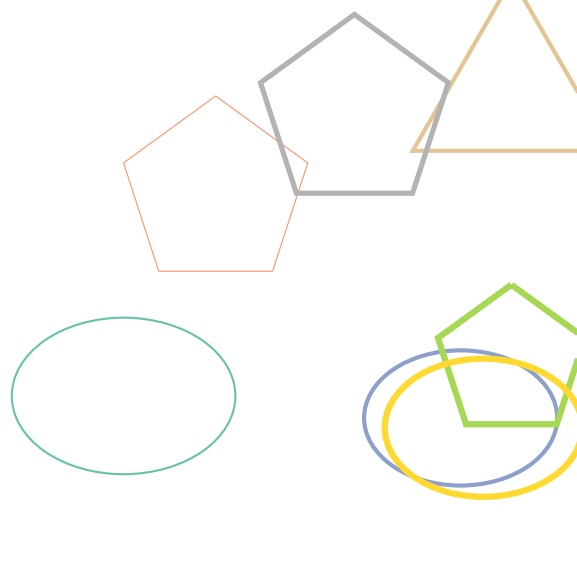[{"shape": "oval", "thickness": 1, "radius": 0.97, "center": [0.214, 0.314]}, {"shape": "pentagon", "thickness": 0.5, "radius": 0.84, "center": [0.373, 0.665]}, {"shape": "oval", "thickness": 2, "radius": 0.84, "center": [0.798, 0.275]}, {"shape": "pentagon", "thickness": 3, "radius": 0.67, "center": [0.885, 0.373]}, {"shape": "oval", "thickness": 3, "radius": 0.85, "center": [0.837, 0.258]}, {"shape": "triangle", "thickness": 2, "radius": 0.99, "center": [0.887, 0.837]}, {"shape": "pentagon", "thickness": 2.5, "radius": 0.86, "center": [0.614, 0.803]}]